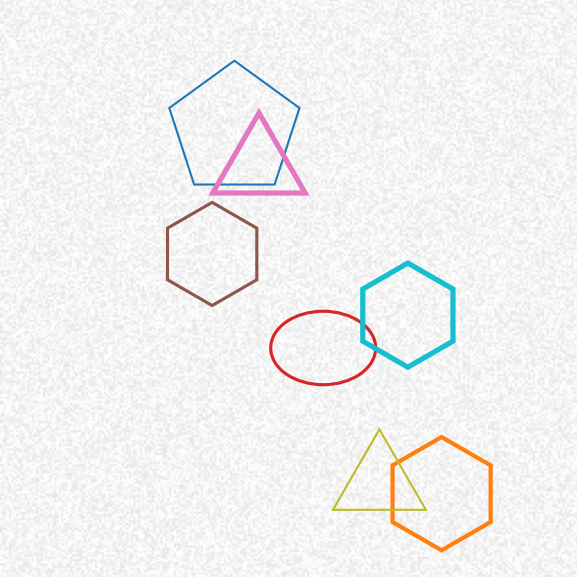[{"shape": "pentagon", "thickness": 1, "radius": 0.59, "center": [0.406, 0.776]}, {"shape": "hexagon", "thickness": 2, "radius": 0.49, "center": [0.765, 0.144]}, {"shape": "oval", "thickness": 1.5, "radius": 0.45, "center": [0.56, 0.397]}, {"shape": "hexagon", "thickness": 1.5, "radius": 0.45, "center": [0.367, 0.559]}, {"shape": "triangle", "thickness": 2.5, "radius": 0.46, "center": [0.448, 0.711]}, {"shape": "triangle", "thickness": 1, "radius": 0.46, "center": [0.657, 0.163]}, {"shape": "hexagon", "thickness": 2.5, "radius": 0.45, "center": [0.706, 0.453]}]